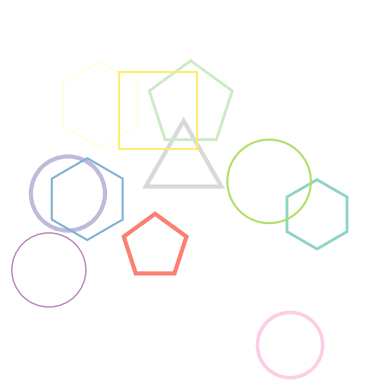[{"shape": "hexagon", "thickness": 2, "radius": 0.45, "center": [0.823, 0.443]}, {"shape": "hexagon", "thickness": 0.5, "radius": 0.55, "center": [0.26, 0.728]}, {"shape": "circle", "thickness": 3, "radius": 0.48, "center": [0.176, 0.497]}, {"shape": "pentagon", "thickness": 3, "radius": 0.43, "center": [0.403, 0.359]}, {"shape": "hexagon", "thickness": 1.5, "radius": 0.53, "center": [0.227, 0.483]}, {"shape": "circle", "thickness": 1.5, "radius": 0.54, "center": [0.699, 0.529]}, {"shape": "circle", "thickness": 2.5, "radius": 0.42, "center": [0.753, 0.104]}, {"shape": "triangle", "thickness": 3, "radius": 0.57, "center": [0.477, 0.572]}, {"shape": "circle", "thickness": 1, "radius": 0.48, "center": [0.127, 0.299]}, {"shape": "pentagon", "thickness": 2, "radius": 0.57, "center": [0.495, 0.729]}, {"shape": "square", "thickness": 1.5, "radius": 0.51, "center": [0.411, 0.713]}]